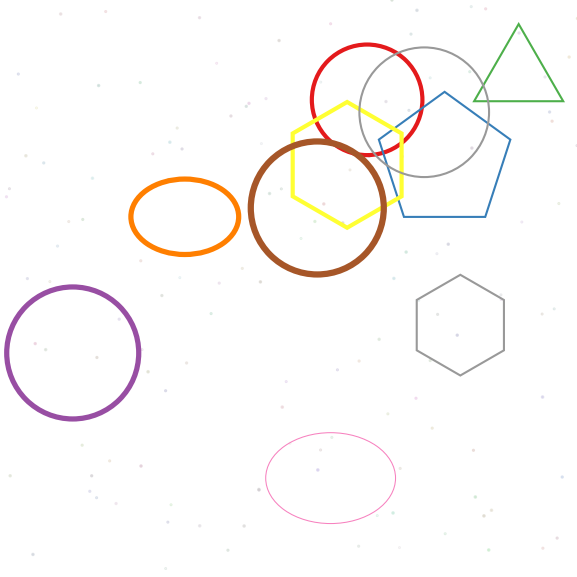[{"shape": "circle", "thickness": 2, "radius": 0.48, "center": [0.636, 0.826]}, {"shape": "pentagon", "thickness": 1, "radius": 0.6, "center": [0.77, 0.72]}, {"shape": "triangle", "thickness": 1, "radius": 0.45, "center": [0.898, 0.868]}, {"shape": "circle", "thickness": 2.5, "radius": 0.57, "center": [0.126, 0.388]}, {"shape": "oval", "thickness": 2.5, "radius": 0.47, "center": [0.32, 0.624]}, {"shape": "hexagon", "thickness": 2, "radius": 0.54, "center": [0.601, 0.714]}, {"shape": "circle", "thickness": 3, "radius": 0.58, "center": [0.549, 0.639]}, {"shape": "oval", "thickness": 0.5, "radius": 0.56, "center": [0.573, 0.171]}, {"shape": "hexagon", "thickness": 1, "radius": 0.44, "center": [0.797, 0.436]}, {"shape": "circle", "thickness": 1, "radius": 0.56, "center": [0.735, 0.805]}]